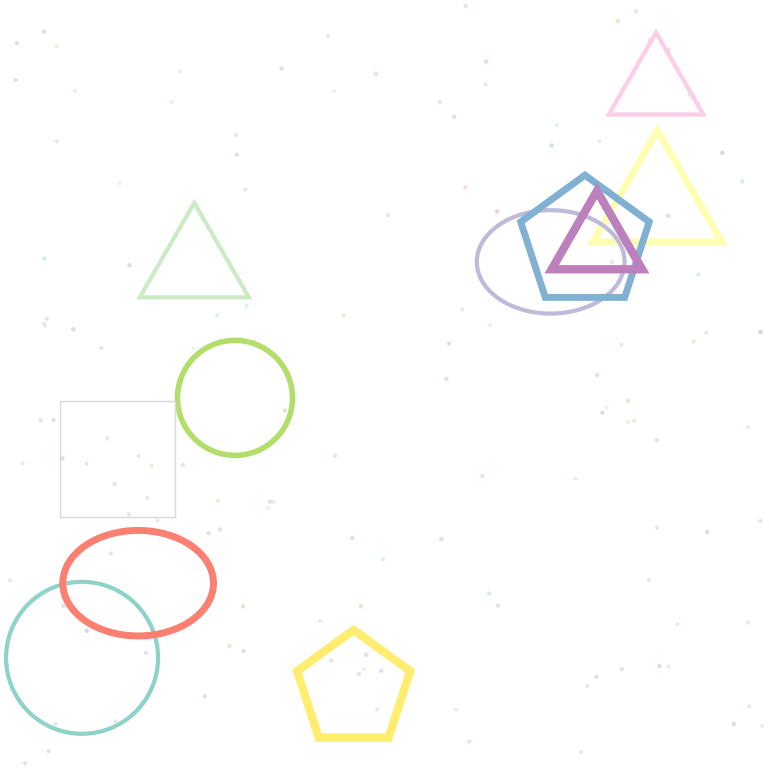[{"shape": "circle", "thickness": 1.5, "radius": 0.49, "center": [0.107, 0.146]}, {"shape": "triangle", "thickness": 2.5, "radius": 0.48, "center": [0.854, 0.734]}, {"shape": "oval", "thickness": 1.5, "radius": 0.48, "center": [0.715, 0.66]}, {"shape": "oval", "thickness": 2.5, "radius": 0.49, "center": [0.179, 0.243]}, {"shape": "pentagon", "thickness": 2.5, "radius": 0.44, "center": [0.76, 0.685]}, {"shape": "circle", "thickness": 2, "radius": 0.37, "center": [0.305, 0.483]}, {"shape": "triangle", "thickness": 1.5, "radius": 0.35, "center": [0.852, 0.887]}, {"shape": "square", "thickness": 0.5, "radius": 0.38, "center": [0.153, 0.404]}, {"shape": "triangle", "thickness": 3, "radius": 0.34, "center": [0.775, 0.684]}, {"shape": "triangle", "thickness": 1.5, "radius": 0.41, "center": [0.252, 0.655]}, {"shape": "pentagon", "thickness": 3, "radius": 0.39, "center": [0.459, 0.105]}]